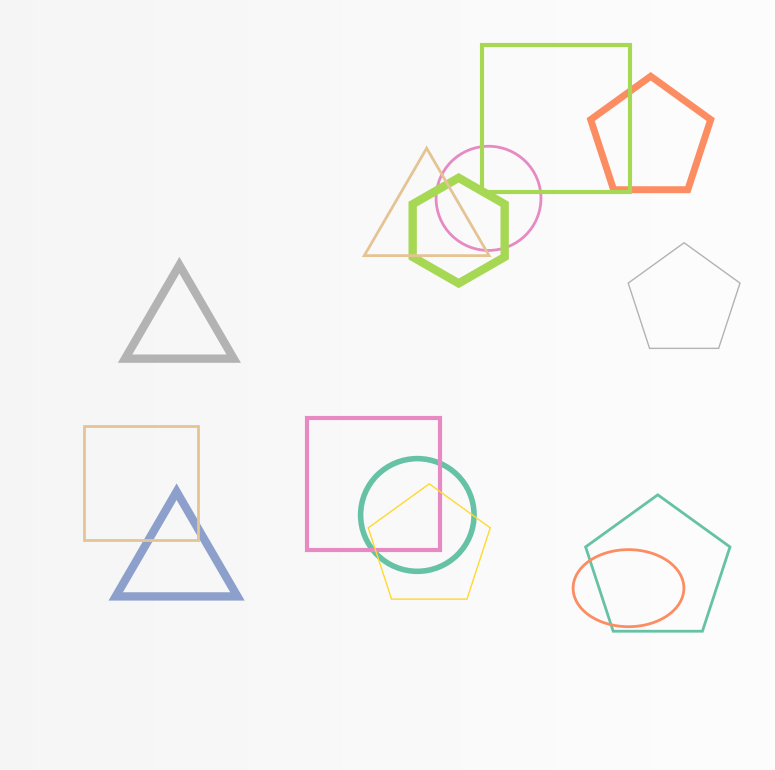[{"shape": "circle", "thickness": 2, "radius": 0.37, "center": [0.538, 0.331]}, {"shape": "pentagon", "thickness": 1, "radius": 0.49, "center": [0.849, 0.259]}, {"shape": "oval", "thickness": 1, "radius": 0.36, "center": [0.811, 0.236]}, {"shape": "pentagon", "thickness": 2.5, "radius": 0.41, "center": [0.84, 0.819]}, {"shape": "triangle", "thickness": 3, "radius": 0.45, "center": [0.228, 0.271]}, {"shape": "square", "thickness": 1.5, "radius": 0.43, "center": [0.482, 0.371]}, {"shape": "circle", "thickness": 1, "radius": 0.34, "center": [0.63, 0.742]}, {"shape": "hexagon", "thickness": 3, "radius": 0.34, "center": [0.592, 0.701]}, {"shape": "square", "thickness": 1.5, "radius": 0.48, "center": [0.717, 0.846]}, {"shape": "pentagon", "thickness": 0.5, "radius": 0.41, "center": [0.554, 0.289]}, {"shape": "triangle", "thickness": 1, "radius": 0.46, "center": [0.551, 0.715]}, {"shape": "square", "thickness": 1, "radius": 0.37, "center": [0.182, 0.373]}, {"shape": "triangle", "thickness": 3, "radius": 0.4, "center": [0.231, 0.575]}, {"shape": "pentagon", "thickness": 0.5, "radius": 0.38, "center": [0.883, 0.609]}]